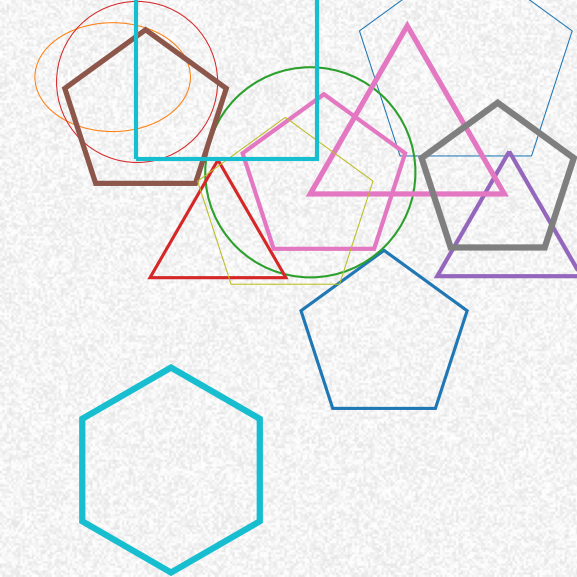[{"shape": "pentagon", "thickness": 0.5, "radius": 0.97, "center": [0.807, 0.886]}, {"shape": "pentagon", "thickness": 1.5, "radius": 0.76, "center": [0.665, 0.414]}, {"shape": "oval", "thickness": 0.5, "radius": 0.67, "center": [0.195, 0.866]}, {"shape": "circle", "thickness": 1, "radius": 0.91, "center": [0.537, 0.701]}, {"shape": "triangle", "thickness": 1.5, "radius": 0.68, "center": [0.377, 0.586]}, {"shape": "circle", "thickness": 0.5, "radius": 0.7, "center": [0.237, 0.857]}, {"shape": "triangle", "thickness": 2, "radius": 0.72, "center": [0.882, 0.593]}, {"shape": "pentagon", "thickness": 2.5, "radius": 0.74, "center": [0.252, 0.801]}, {"shape": "triangle", "thickness": 2.5, "radius": 0.97, "center": [0.705, 0.76]}, {"shape": "pentagon", "thickness": 2, "radius": 0.74, "center": [0.561, 0.688]}, {"shape": "pentagon", "thickness": 3, "radius": 0.69, "center": [0.862, 0.683]}, {"shape": "pentagon", "thickness": 0.5, "radius": 0.8, "center": [0.494, 0.636]}, {"shape": "square", "thickness": 2, "radius": 0.78, "center": [0.392, 0.881]}, {"shape": "hexagon", "thickness": 3, "radius": 0.89, "center": [0.296, 0.185]}]